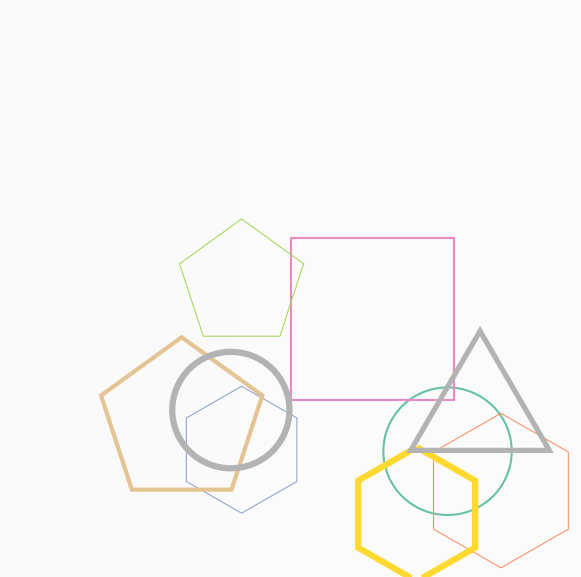[{"shape": "circle", "thickness": 1, "radius": 0.55, "center": [0.77, 0.218]}, {"shape": "hexagon", "thickness": 0.5, "radius": 0.67, "center": [0.862, 0.15]}, {"shape": "hexagon", "thickness": 0.5, "radius": 0.55, "center": [0.416, 0.22]}, {"shape": "square", "thickness": 1, "radius": 0.7, "center": [0.641, 0.447]}, {"shape": "pentagon", "thickness": 0.5, "radius": 0.56, "center": [0.416, 0.508]}, {"shape": "hexagon", "thickness": 3, "radius": 0.58, "center": [0.717, 0.109]}, {"shape": "pentagon", "thickness": 2, "radius": 0.73, "center": [0.313, 0.269]}, {"shape": "circle", "thickness": 3, "radius": 0.5, "center": [0.397, 0.289]}, {"shape": "triangle", "thickness": 2.5, "radius": 0.69, "center": [0.826, 0.288]}]